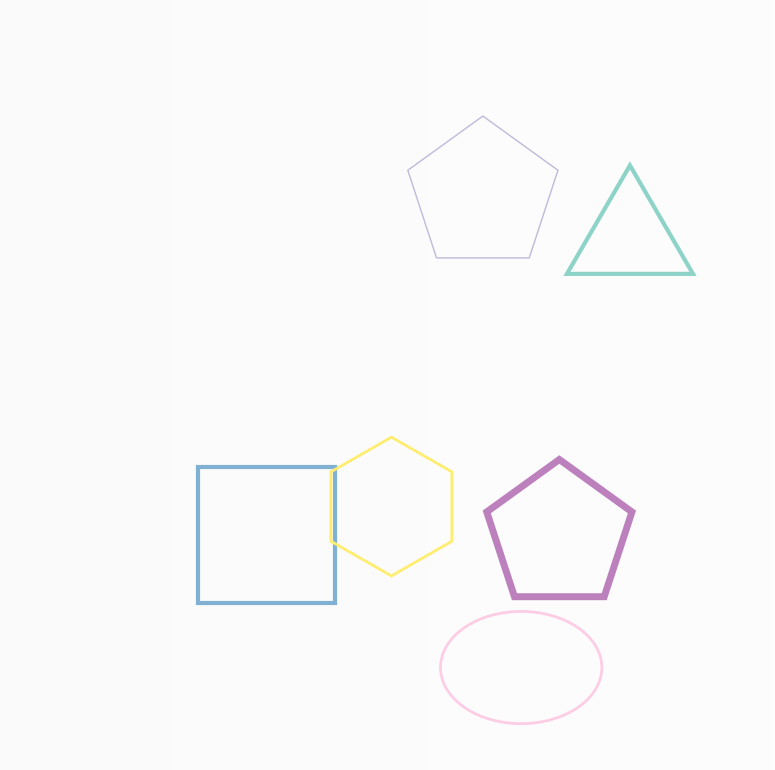[{"shape": "triangle", "thickness": 1.5, "radius": 0.47, "center": [0.813, 0.691]}, {"shape": "pentagon", "thickness": 0.5, "radius": 0.51, "center": [0.623, 0.747]}, {"shape": "square", "thickness": 1.5, "radius": 0.44, "center": [0.344, 0.305]}, {"shape": "oval", "thickness": 1, "radius": 0.52, "center": [0.672, 0.133]}, {"shape": "pentagon", "thickness": 2.5, "radius": 0.49, "center": [0.722, 0.305]}, {"shape": "hexagon", "thickness": 1, "radius": 0.45, "center": [0.505, 0.342]}]